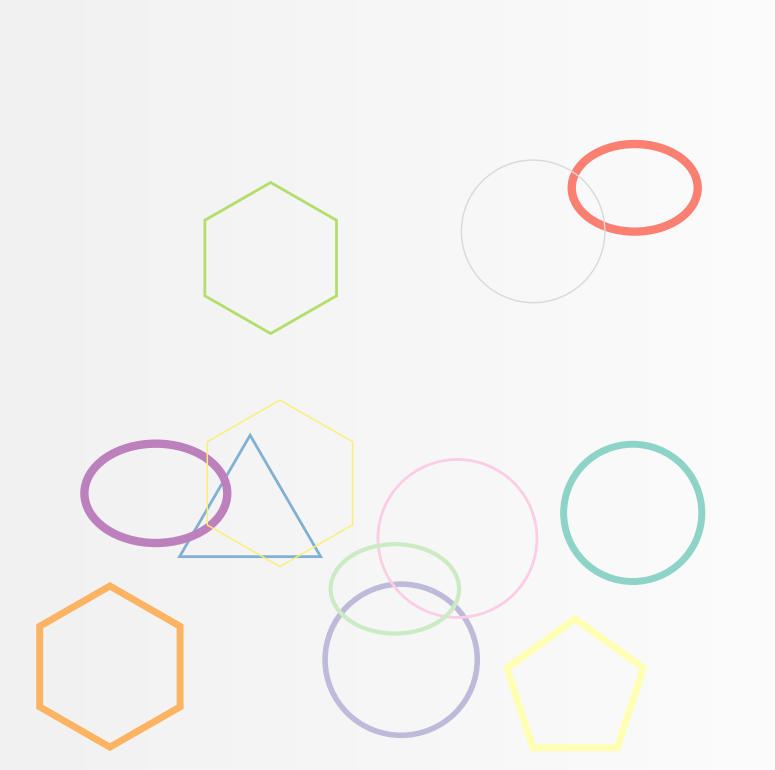[{"shape": "circle", "thickness": 2.5, "radius": 0.45, "center": [0.816, 0.334]}, {"shape": "pentagon", "thickness": 2.5, "radius": 0.46, "center": [0.742, 0.104]}, {"shape": "circle", "thickness": 2, "radius": 0.49, "center": [0.518, 0.143]}, {"shape": "oval", "thickness": 3, "radius": 0.41, "center": [0.819, 0.756]}, {"shape": "triangle", "thickness": 1, "radius": 0.53, "center": [0.323, 0.33]}, {"shape": "hexagon", "thickness": 2.5, "radius": 0.52, "center": [0.142, 0.134]}, {"shape": "hexagon", "thickness": 1, "radius": 0.49, "center": [0.349, 0.665]}, {"shape": "circle", "thickness": 1, "radius": 0.51, "center": [0.59, 0.301]}, {"shape": "circle", "thickness": 0.5, "radius": 0.46, "center": [0.688, 0.7]}, {"shape": "oval", "thickness": 3, "radius": 0.46, "center": [0.201, 0.359]}, {"shape": "oval", "thickness": 1.5, "radius": 0.41, "center": [0.51, 0.235]}, {"shape": "hexagon", "thickness": 0.5, "radius": 0.54, "center": [0.361, 0.372]}]